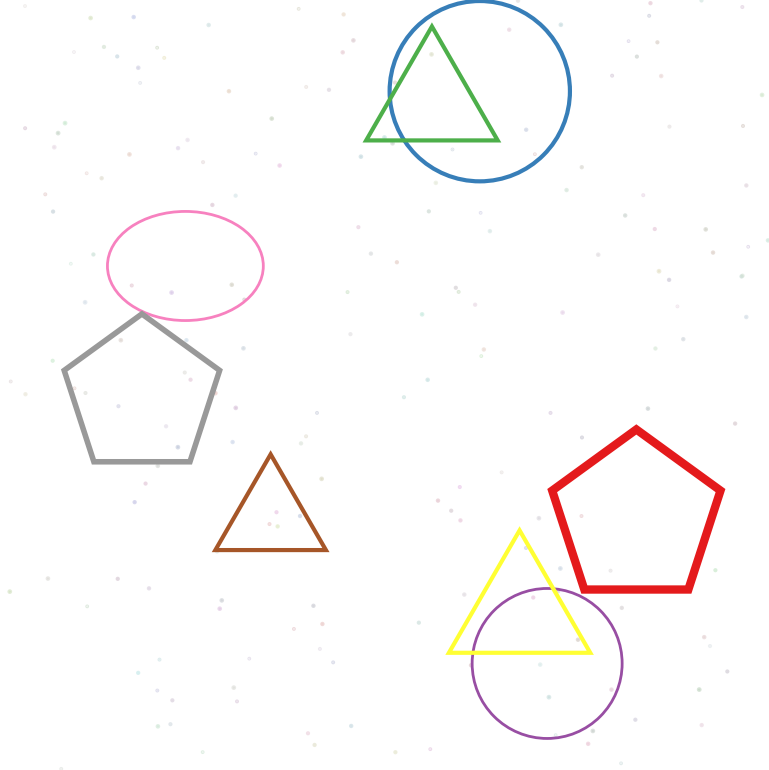[{"shape": "pentagon", "thickness": 3, "radius": 0.57, "center": [0.826, 0.327]}, {"shape": "circle", "thickness": 1.5, "radius": 0.59, "center": [0.623, 0.882]}, {"shape": "triangle", "thickness": 1.5, "radius": 0.49, "center": [0.561, 0.867]}, {"shape": "circle", "thickness": 1, "radius": 0.49, "center": [0.711, 0.138]}, {"shape": "triangle", "thickness": 1.5, "radius": 0.53, "center": [0.675, 0.205]}, {"shape": "triangle", "thickness": 1.5, "radius": 0.41, "center": [0.351, 0.327]}, {"shape": "oval", "thickness": 1, "radius": 0.51, "center": [0.241, 0.655]}, {"shape": "pentagon", "thickness": 2, "radius": 0.53, "center": [0.184, 0.486]}]